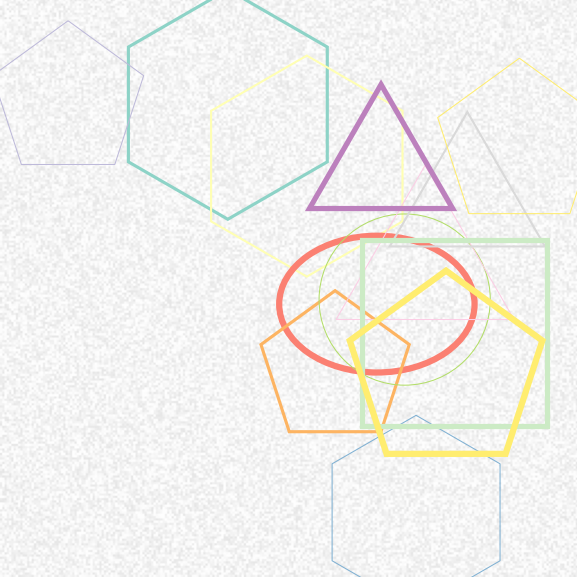[{"shape": "hexagon", "thickness": 1.5, "radius": 0.99, "center": [0.395, 0.818]}, {"shape": "hexagon", "thickness": 1, "radius": 0.96, "center": [0.531, 0.711]}, {"shape": "pentagon", "thickness": 0.5, "radius": 0.69, "center": [0.118, 0.826]}, {"shape": "oval", "thickness": 3, "radius": 0.85, "center": [0.653, 0.473]}, {"shape": "hexagon", "thickness": 0.5, "radius": 0.84, "center": [0.72, 0.112]}, {"shape": "pentagon", "thickness": 1.5, "radius": 0.68, "center": [0.58, 0.361]}, {"shape": "circle", "thickness": 0.5, "radius": 0.74, "center": [0.701, 0.48]}, {"shape": "triangle", "thickness": 0.5, "radius": 0.89, "center": [0.736, 0.535]}, {"shape": "triangle", "thickness": 1, "radius": 0.78, "center": [0.809, 0.65]}, {"shape": "triangle", "thickness": 2.5, "radius": 0.72, "center": [0.66, 0.71]}, {"shape": "square", "thickness": 2.5, "radius": 0.8, "center": [0.787, 0.422]}, {"shape": "pentagon", "thickness": 3, "radius": 0.88, "center": [0.772, 0.355]}, {"shape": "pentagon", "thickness": 0.5, "radius": 0.74, "center": [0.899, 0.75]}]